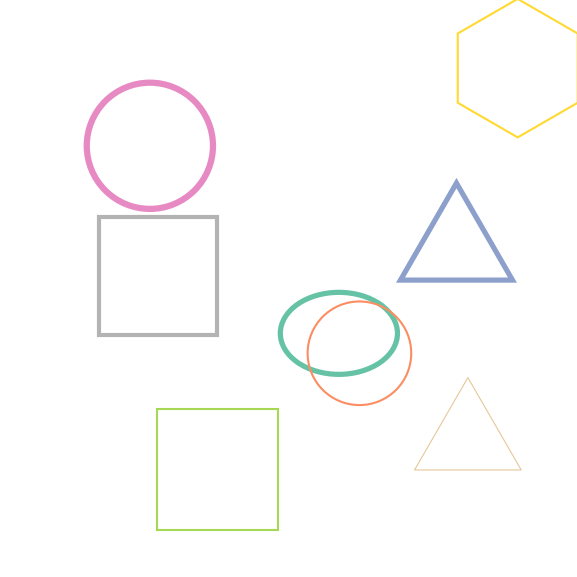[{"shape": "oval", "thickness": 2.5, "radius": 0.51, "center": [0.587, 0.422]}, {"shape": "circle", "thickness": 1, "radius": 0.45, "center": [0.622, 0.387]}, {"shape": "triangle", "thickness": 2.5, "radius": 0.56, "center": [0.79, 0.57]}, {"shape": "circle", "thickness": 3, "radius": 0.55, "center": [0.26, 0.747]}, {"shape": "square", "thickness": 1, "radius": 0.52, "center": [0.376, 0.186]}, {"shape": "hexagon", "thickness": 1, "radius": 0.6, "center": [0.896, 0.881]}, {"shape": "triangle", "thickness": 0.5, "radius": 0.53, "center": [0.81, 0.239]}, {"shape": "square", "thickness": 2, "radius": 0.51, "center": [0.274, 0.521]}]